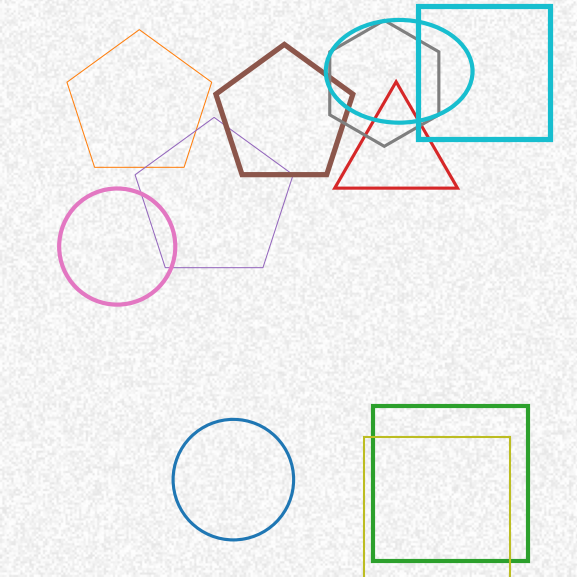[{"shape": "circle", "thickness": 1.5, "radius": 0.52, "center": [0.404, 0.169]}, {"shape": "pentagon", "thickness": 0.5, "radius": 0.66, "center": [0.241, 0.816]}, {"shape": "square", "thickness": 2, "radius": 0.67, "center": [0.78, 0.162]}, {"shape": "triangle", "thickness": 1.5, "radius": 0.61, "center": [0.686, 0.735]}, {"shape": "pentagon", "thickness": 0.5, "radius": 0.72, "center": [0.371, 0.652]}, {"shape": "pentagon", "thickness": 2.5, "radius": 0.62, "center": [0.492, 0.798]}, {"shape": "circle", "thickness": 2, "radius": 0.5, "center": [0.203, 0.572]}, {"shape": "hexagon", "thickness": 1.5, "radius": 0.55, "center": [0.665, 0.855]}, {"shape": "square", "thickness": 1, "radius": 0.63, "center": [0.757, 0.116]}, {"shape": "square", "thickness": 2.5, "radius": 0.57, "center": [0.838, 0.874]}, {"shape": "oval", "thickness": 2, "radius": 0.64, "center": [0.691, 0.876]}]